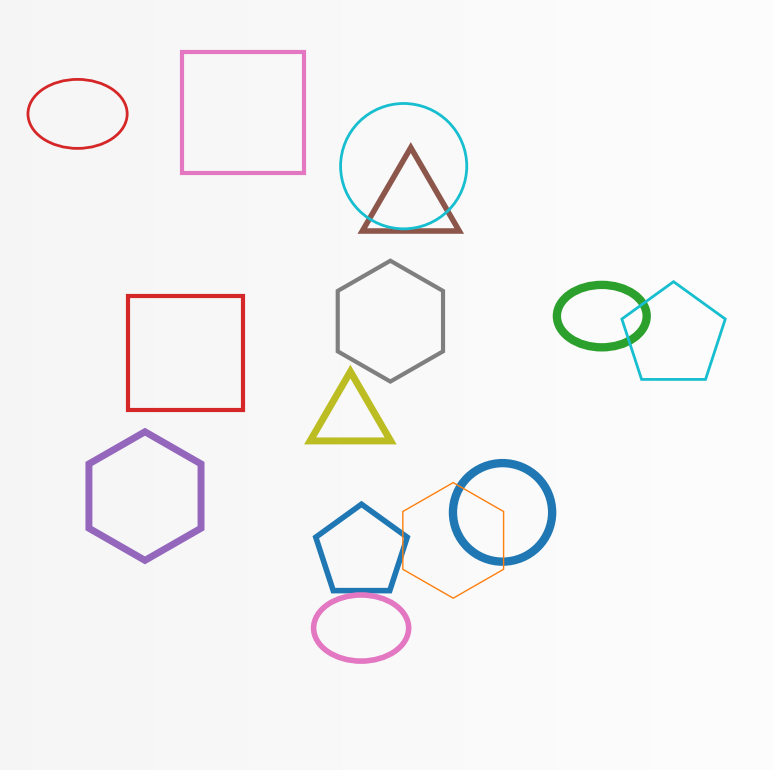[{"shape": "pentagon", "thickness": 2, "radius": 0.31, "center": [0.466, 0.283]}, {"shape": "circle", "thickness": 3, "radius": 0.32, "center": [0.648, 0.335]}, {"shape": "hexagon", "thickness": 0.5, "radius": 0.38, "center": [0.585, 0.298]}, {"shape": "oval", "thickness": 3, "radius": 0.29, "center": [0.777, 0.589]}, {"shape": "oval", "thickness": 1, "radius": 0.32, "center": [0.1, 0.852]}, {"shape": "square", "thickness": 1.5, "radius": 0.37, "center": [0.24, 0.541]}, {"shape": "hexagon", "thickness": 2.5, "radius": 0.42, "center": [0.187, 0.356]}, {"shape": "triangle", "thickness": 2, "radius": 0.36, "center": [0.53, 0.736]}, {"shape": "oval", "thickness": 2, "radius": 0.31, "center": [0.466, 0.184]}, {"shape": "square", "thickness": 1.5, "radius": 0.39, "center": [0.313, 0.854]}, {"shape": "hexagon", "thickness": 1.5, "radius": 0.39, "center": [0.504, 0.583]}, {"shape": "triangle", "thickness": 2.5, "radius": 0.3, "center": [0.452, 0.457]}, {"shape": "pentagon", "thickness": 1, "radius": 0.35, "center": [0.869, 0.564]}, {"shape": "circle", "thickness": 1, "radius": 0.41, "center": [0.521, 0.784]}]